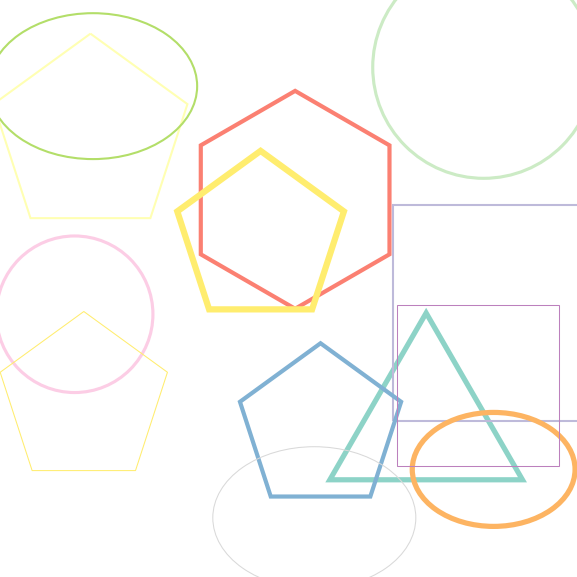[{"shape": "triangle", "thickness": 2.5, "radius": 0.96, "center": [0.738, 0.265]}, {"shape": "pentagon", "thickness": 1, "radius": 0.88, "center": [0.157, 0.764]}, {"shape": "square", "thickness": 1, "radius": 0.94, "center": [0.868, 0.457]}, {"shape": "hexagon", "thickness": 2, "radius": 0.94, "center": [0.511, 0.653]}, {"shape": "pentagon", "thickness": 2, "radius": 0.73, "center": [0.555, 0.258]}, {"shape": "oval", "thickness": 2.5, "radius": 0.7, "center": [0.855, 0.186]}, {"shape": "oval", "thickness": 1, "radius": 0.9, "center": [0.161, 0.85]}, {"shape": "circle", "thickness": 1.5, "radius": 0.68, "center": [0.129, 0.455]}, {"shape": "oval", "thickness": 0.5, "radius": 0.88, "center": [0.544, 0.103]}, {"shape": "square", "thickness": 0.5, "radius": 0.7, "center": [0.828, 0.332]}, {"shape": "circle", "thickness": 1.5, "radius": 0.96, "center": [0.838, 0.882]}, {"shape": "pentagon", "thickness": 3, "radius": 0.76, "center": [0.451, 0.586]}, {"shape": "pentagon", "thickness": 0.5, "radius": 0.76, "center": [0.145, 0.307]}]